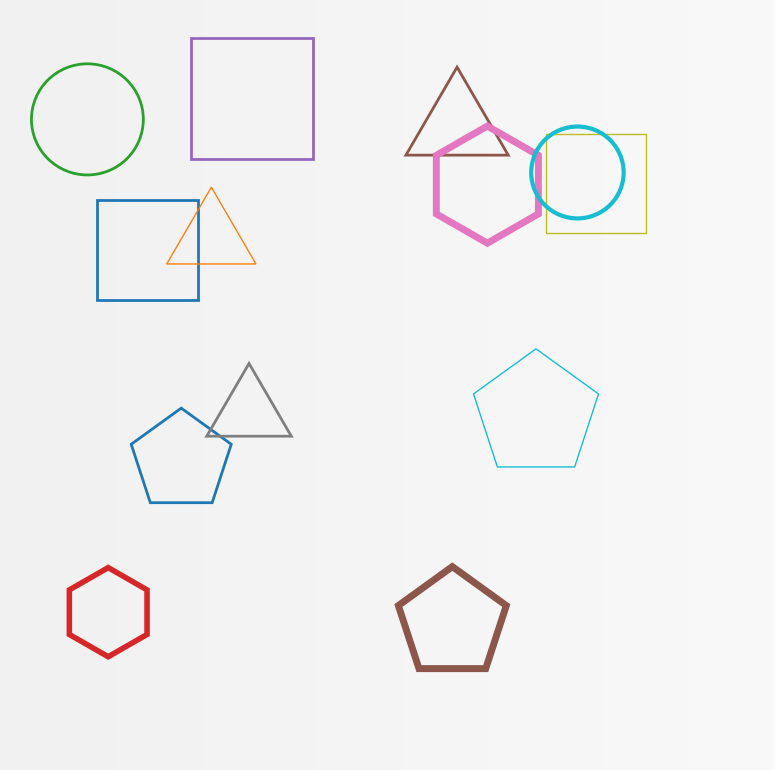[{"shape": "square", "thickness": 1, "radius": 0.33, "center": [0.191, 0.675]}, {"shape": "pentagon", "thickness": 1, "radius": 0.34, "center": [0.234, 0.402]}, {"shape": "triangle", "thickness": 0.5, "radius": 0.33, "center": [0.273, 0.69]}, {"shape": "circle", "thickness": 1, "radius": 0.36, "center": [0.113, 0.845]}, {"shape": "hexagon", "thickness": 2, "radius": 0.29, "center": [0.14, 0.205]}, {"shape": "square", "thickness": 1, "radius": 0.39, "center": [0.325, 0.872]}, {"shape": "pentagon", "thickness": 2.5, "radius": 0.37, "center": [0.584, 0.191]}, {"shape": "triangle", "thickness": 1, "radius": 0.38, "center": [0.59, 0.837]}, {"shape": "hexagon", "thickness": 2.5, "radius": 0.38, "center": [0.629, 0.76]}, {"shape": "triangle", "thickness": 1, "radius": 0.31, "center": [0.321, 0.465]}, {"shape": "square", "thickness": 0.5, "radius": 0.32, "center": [0.769, 0.761]}, {"shape": "circle", "thickness": 1.5, "radius": 0.3, "center": [0.745, 0.776]}, {"shape": "pentagon", "thickness": 0.5, "radius": 0.42, "center": [0.692, 0.462]}]